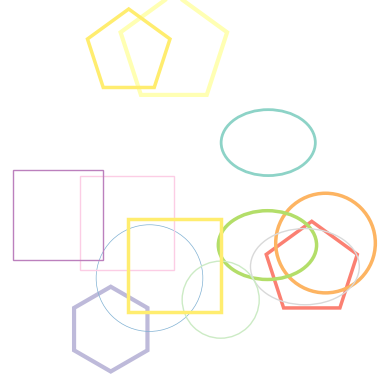[{"shape": "oval", "thickness": 2, "radius": 0.61, "center": [0.697, 0.63]}, {"shape": "pentagon", "thickness": 3, "radius": 0.73, "center": [0.452, 0.871]}, {"shape": "hexagon", "thickness": 3, "radius": 0.55, "center": [0.288, 0.145]}, {"shape": "pentagon", "thickness": 2.5, "radius": 0.62, "center": [0.81, 0.301]}, {"shape": "circle", "thickness": 0.5, "radius": 0.69, "center": [0.388, 0.278]}, {"shape": "circle", "thickness": 2.5, "radius": 0.65, "center": [0.846, 0.369]}, {"shape": "oval", "thickness": 2.5, "radius": 0.64, "center": [0.695, 0.363]}, {"shape": "square", "thickness": 1, "radius": 0.61, "center": [0.33, 0.421]}, {"shape": "oval", "thickness": 1, "radius": 0.71, "center": [0.792, 0.307]}, {"shape": "square", "thickness": 1, "radius": 0.58, "center": [0.152, 0.442]}, {"shape": "circle", "thickness": 1, "radius": 0.5, "center": [0.573, 0.222]}, {"shape": "pentagon", "thickness": 2.5, "radius": 0.56, "center": [0.334, 0.864]}, {"shape": "square", "thickness": 2.5, "radius": 0.61, "center": [0.454, 0.311]}]